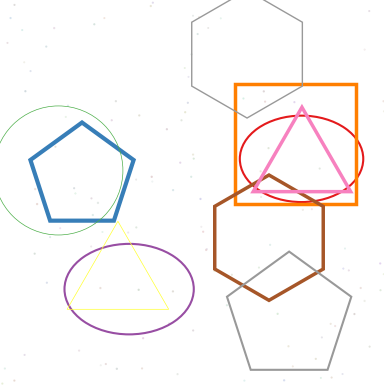[{"shape": "oval", "thickness": 1.5, "radius": 0.8, "center": [0.783, 0.587]}, {"shape": "pentagon", "thickness": 3, "radius": 0.7, "center": [0.213, 0.541]}, {"shape": "circle", "thickness": 0.5, "radius": 0.84, "center": [0.152, 0.557]}, {"shape": "oval", "thickness": 1.5, "radius": 0.84, "center": [0.335, 0.249]}, {"shape": "square", "thickness": 2.5, "radius": 0.78, "center": [0.768, 0.626]}, {"shape": "triangle", "thickness": 0.5, "radius": 0.76, "center": [0.306, 0.273]}, {"shape": "hexagon", "thickness": 2.5, "radius": 0.81, "center": [0.699, 0.383]}, {"shape": "triangle", "thickness": 2.5, "radius": 0.73, "center": [0.784, 0.575]}, {"shape": "hexagon", "thickness": 1, "radius": 0.83, "center": [0.642, 0.859]}, {"shape": "pentagon", "thickness": 1.5, "radius": 0.85, "center": [0.751, 0.177]}]